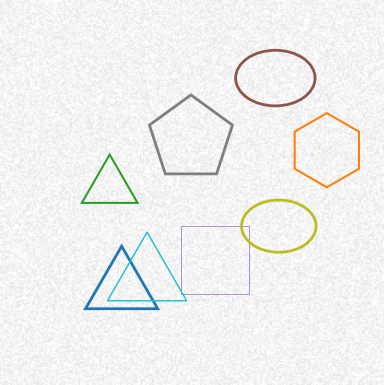[{"shape": "triangle", "thickness": 2, "radius": 0.54, "center": [0.316, 0.252]}, {"shape": "hexagon", "thickness": 1.5, "radius": 0.48, "center": [0.849, 0.61]}, {"shape": "triangle", "thickness": 1.5, "radius": 0.42, "center": [0.285, 0.515]}, {"shape": "square", "thickness": 0.5, "radius": 0.44, "center": [0.558, 0.324]}, {"shape": "oval", "thickness": 2, "radius": 0.52, "center": [0.715, 0.797]}, {"shape": "pentagon", "thickness": 2, "radius": 0.57, "center": [0.496, 0.64]}, {"shape": "oval", "thickness": 2, "radius": 0.48, "center": [0.724, 0.413]}, {"shape": "triangle", "thickness": 1, "radius": 0.59, "center": [0.382, 0.278]}]